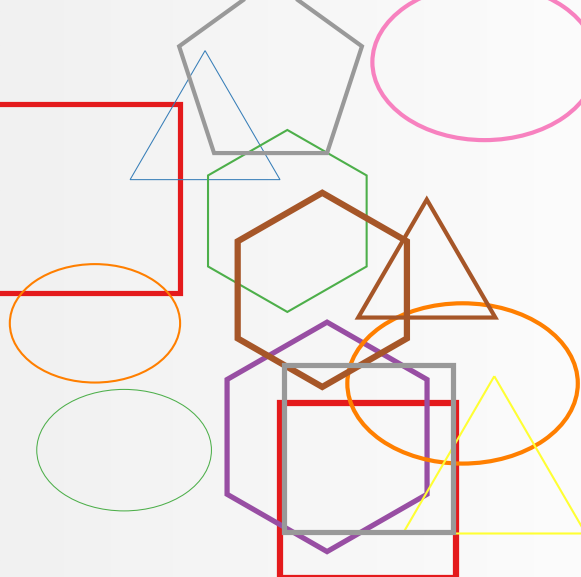[{"shape": "square", "thickness": 2.5, "radius": 0.82, "center": [0.145, 0.656]}, {"shape": "square", "thickness": 3, "radius": 0.76, "center": [0.633, 0.15]}, {"shape": "triangle", "thickness": 0.5, "radius": 0.74, "center": [0.353, 0.763]}, {"shape": "oval", "thickness": 0.5, "radius": 0.75, "center": [0.214, 0.22]}, {"shape": "hexagon", "thickness": 1, "radius": 0.79, "center": [0.494, 0.617]}, {"shape": "hexagon", "thickness": 2.5, "radius": 0.99, "center": [0.563, 0.243]}, {"shape": "oval", "thickness": 1, "radius": 0.73, "center": [0.163, 0.439]}, {"shape": "oval", "thickness": 2, "radius": 0.99, "center": [0.796, 0.335]}, {"shape": "triangle", "thickness": 1, "radius": 0.91, "center": [0.85, 0.166]}, {"shape": "triangle", "thickness": 2, "radius": 0.68, "center": [0.734, 0.517]}, {"shape": "hexagon", "thickness": 3, "radius": 0.84, "center": [0.554, 0.497]}, {"shape": "oval", "thickness": 2, "radius": 0.96, "center": [0.834, 0.892]}, {"shape": "square", "thickness": 2.5, "radius": 0.72, "center": [0.634, 0.223]}, {"shape": "pentagon", "thickness": 2, "radius": 0.83, "center": [0.465, 0.868]}]